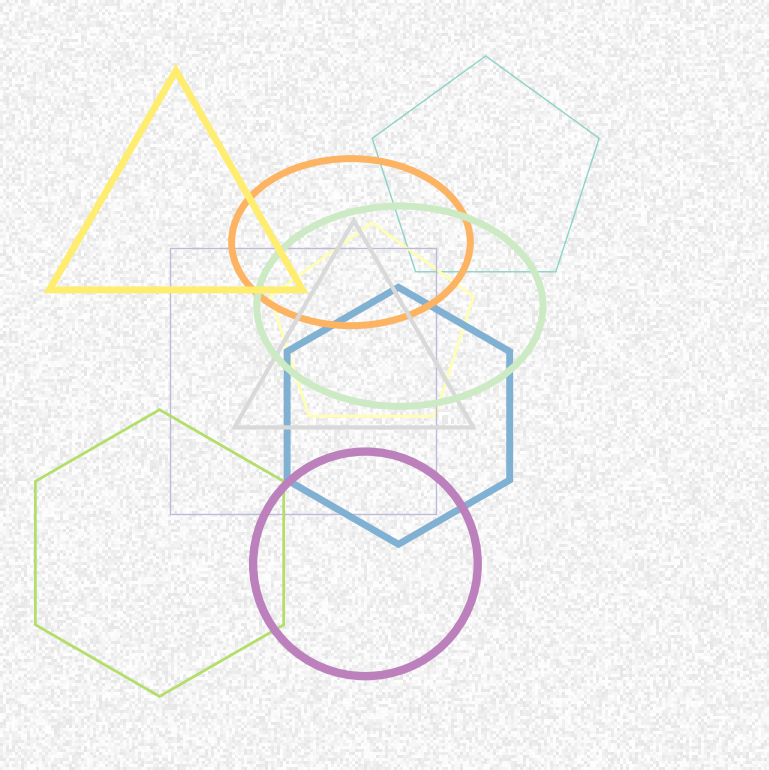[{"shape": "pentagon", "thickness": 0.5, "radius": 0.77, "center": [0.631, 0.772]}, {"shape": "pentagon", "thickness": 1, "radius": 0.69, "center": [0.483, 0.572]}, {"shape": "square", "thickness": 0.5, "radius": 0.86, "center": [0.393, 0.505]}, {"shape": "hexagon", "thickness": 2.5, "radius": 0.83, "center": [0.517, 0.46]}, {"shape": "oval", "thickness": 2.5, "radius": 0.78, "center": [0.456, 0.685]}, {"shape": "hexagon", "thickness": 1, "radius": 0.93, "center": [0.207, 0.282]}, {"shape": "triangle", "thickness": 1.5, "radius": 0.9, "center": [0.46, 0.534]}, {"shape": "circle", "thickness": 3, "radius": 0.73, "center": [0.475, 0.268]}, {"shape": "oval", "thickness": 2.5, "radius": 0.93, "center": [0.519, 0.602]}, {"shape": "triangle", "thickness": 2.5, "radius": 0.95, "center": [0.228, 0.718]}]